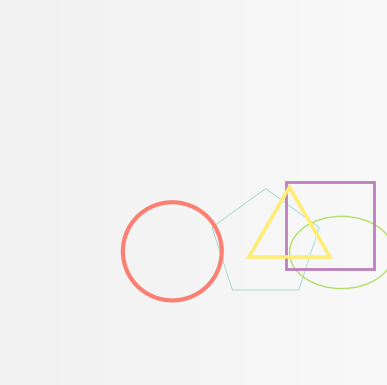[{"shape": "pentagon", "thickness": 0.5, "radius": 0.73, "center": [0.685, 0.364]}, {"shape": "circle", "thickness": 3, "radius": 0.64, "center": [0.445, 0.347]}, {"shape": "oval", "thickness": 1, "radius": 0.67, "center": [0.881, 0.344]}, {"shape": "square", "thickness": 2, "radius": 0.56, "center": [0.852, 0.415]}, {"shape": "triangle", "thickness": 2.5, "radius": 0.6, "center": [0.747, 0.393]}]